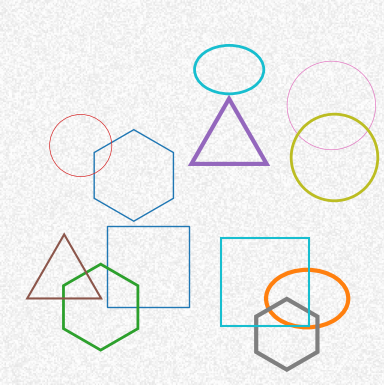[{"shape": "hexagon", "thickness": 1, "radius": 0.59, "center": [0.348, 0.544]}, {"shape": "square", "thickness": 1, "radius": 0.53, "center": [0.384, 0.308]}, {"shape": "oval", "thickness": 3, "radius": 0.53, "center": [0.798, 0.224]}, {"shape": "hexagon", "thickness": 2, "radius": 0.56, "center": [0.262, 0.202]}, {"shape": "circle", "thickness": 0.5, "radius": 0.4, "center": [0.21, 0.622]}, {"shape": "triangle", "thickness": 3, "radius": 0.56, "center": [0.595, 0.631]}, {"shape": "triangle", "thickness": 1.5, "radius": 0.55, "center": [0.167, 0.28]}, {"shape": "circle", "thickness": 0.5, "radius": 0.57, "center": [0.861, 0.726]}, {"shape": "hexagon", "thickness": 3, "radius": 0.46, "center": [0.745, 0.132]}, {"shape": "circle", "thickness": 2, "radius": 0.56, "center": [0.869, 0.591]}, {"shape": "oval", "thickness": 2, "radius": 0.45, "center": [0.595, 0.819]}, {"shape": "square", "thickness": 1.5, "radius": 0.58, "center": [0.688, 0.268]}]